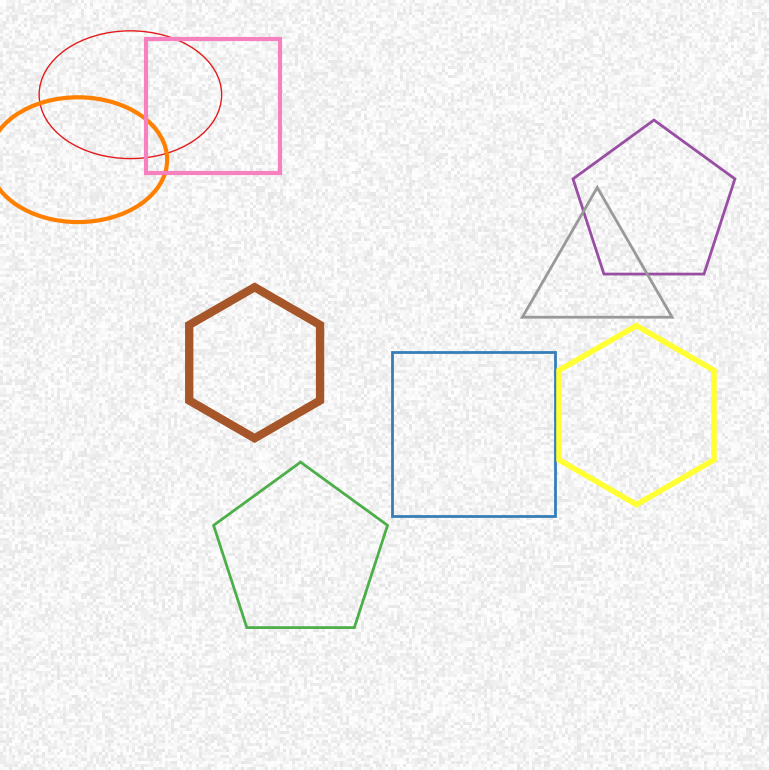[{"shape": "oval", "thickness": 0.5, "radius": 0.59, "center": [0.169, 0.877]}, {"shape": "square", "thickness": 1, "radius": 0.53, "center": [0.615, 0.436]}, {"shape": "pentagon", "thickness": 1, "radius": 0.59, "center": [0.39, 0.281]}, {"shape": "pentagon", "thickness": 1, "radius": 0.55, "center": [0.849, 0.734]}, {"shape": "oval", "thickness": 1.5, "radius": 0.58, "center": [0.101, 0.793]}, {"shape": "hexagon", "thickness": 2, "radius": 0.58, "center": [0.827, 0.461]}, {"shape": "hexagon", "thickness": 3, "radius": 0.49, "center": [0.331, 0.529]}, {"shape": "square", "thickness": 1.5, "radius": 0.44, "center": [0.276, 0.862]}, {"shape": "triangle", "thickness": 1, "radius": 0.56, "center": [0.776, 0.644]}]